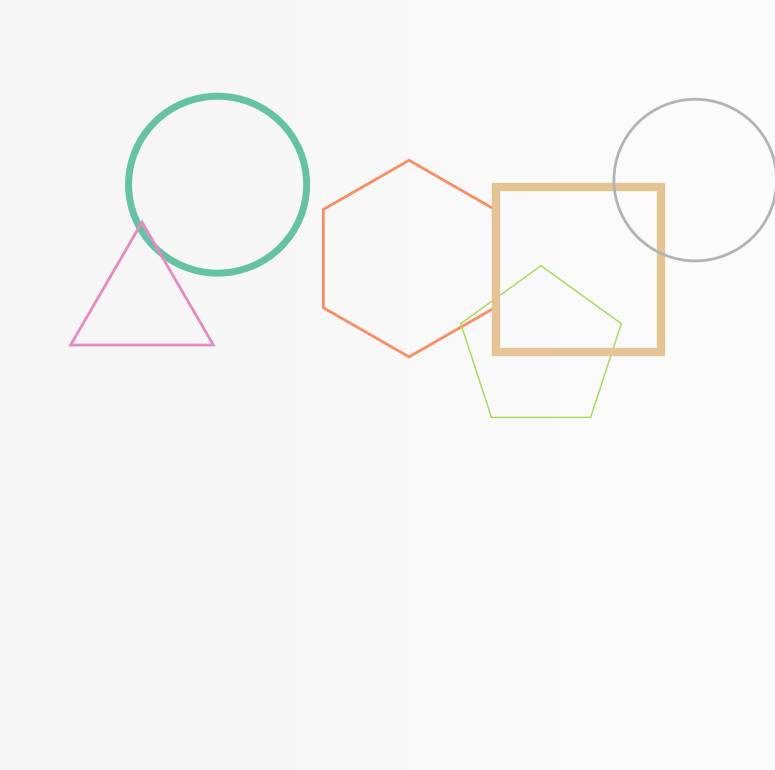[{"shape": "circle", "thickness": 2.5, "radius": 0.57, "center": [0.281, 0.76]}, {"shape": "hexagon", "thickness": 1, "radius": 0.64, "center": [0.528, 0.664]}, {"shape": "triangle", "thickness": 1, "radius": 0.53, "center": [0.183, 0.605]}, {"shape": "pentagon", "thickness": 0.5, "radius": 0.54, "center": [0.698, 0.546]}, {"shape": "square", "thickness": 3, "radius": 0.53, "center": [0.747, 0.65]}, {"shape": "circle", "thickness": 1, "radius": 0.52, "center": [0.897, 0.766]}]